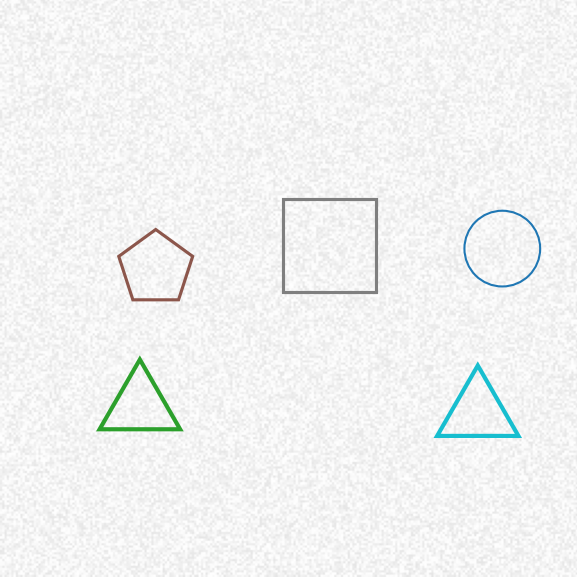[{"shape": "circle", "thickness": 1, "radius": 0.33, "center": [0.87, 0.569]}, {"shape": "triangle", "thickness": 2, "radius": 0.4, "center": [0.242, 0.296]}, {"shape": "pentagon", "thickness": 1.5, "radius": 0.34, "center": [0.27, 0.534]}, {"shape": "square", "thickness": 1.5, "radius": 0.4, "center": [0.571, 0.575]}, {"shape": "triangle", "thickness": 2, "radius": 0.41, "center": [0.827, 0.285]}]